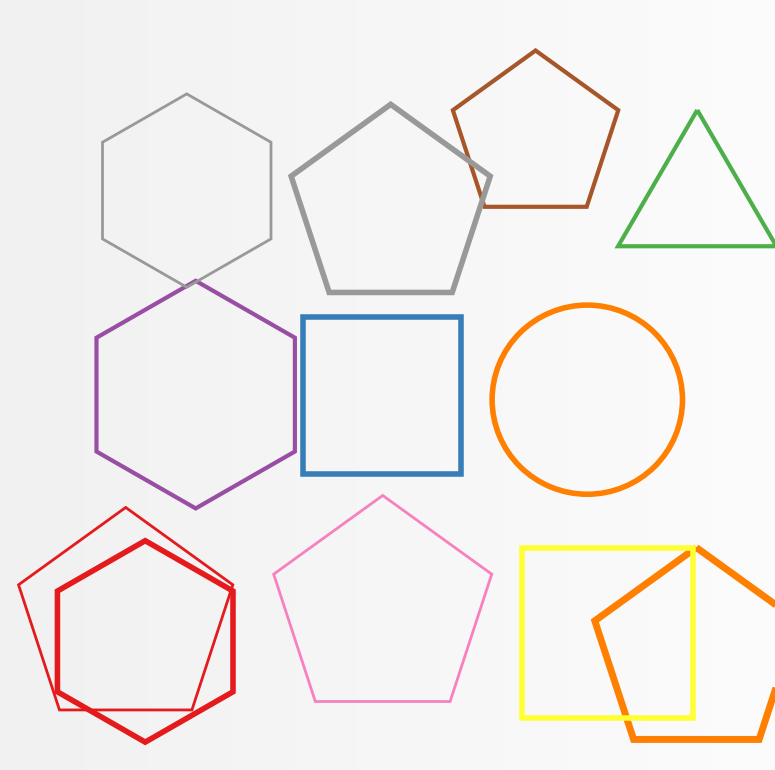[{"shape": "pentagon", "thickness": 1, "radius": 0.73, "center": [0.162, 0.196]}, {"shape": "hexagon", "thickness": 2, "radius": 0.65, "center": [0.187, 0.167]}, {"shape": "square", "thickness": 2, "radius": 0.51, "center": [0.493, 0.487]}, {"shape": "triangle", "thickness": 1.5, "radius": 0.59, "center": [0.9, 0.739]}, {"shape": "hexagon", "thickness": 1.5, "radius": 0.74, "center": [0.252, 0.488]}, {"shape": "pentagon", "thickness": 2.5, "radius": 0.69, "center": [0.899, 0.151]}, {"shape": "circle", "thickness": 2, "radius": 0.61, "center": [0.758, 0.481]}, {"shape": "square", "thickness": 2, "radius": 0.55, "center": [0.784, 0.178]}, {"shape": "pentagon", "thickness": 1.5, "radius": 0.56, "center": [0.691, 0.822]}, {"shape": "pentagon", "thickness": 1, "radius": 0.74, "center": [0.494, 0.209]}, {"shape": "pentagon", "thickness": 2, "radius": 0.68, "center": [0.504, 0.729]}, {"shape": "hexagon", "thickness": 1, "radius": 0.63, "center": [0.241, 0.752]}]